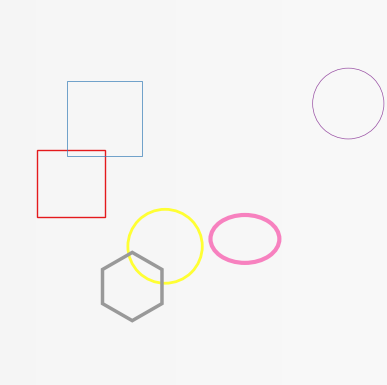[{"shape": "square", "thickness": 1, "radius": 0.43, "center": [0.183, 0.524]}, {"shape": "square", "thickness": 0.5, "radius": 0.49, "center": [0.269, 0.693]}, {"shape": "circle", "thickness": 0.5, "radius": 0.46, "center": [0.899, 0.731]}, {"shape": "circle", "thickness": 2, "radius": 0.48, "center": [0.426, 0.36]}, {"shape": "oval", "thickness": 3, "radius": 0.44, "center": [0.632, 0.379]}, {"shape": "hexagon", "thickness": 2.5, "radius": 0.44, "center": [0.341, 0.256]}]